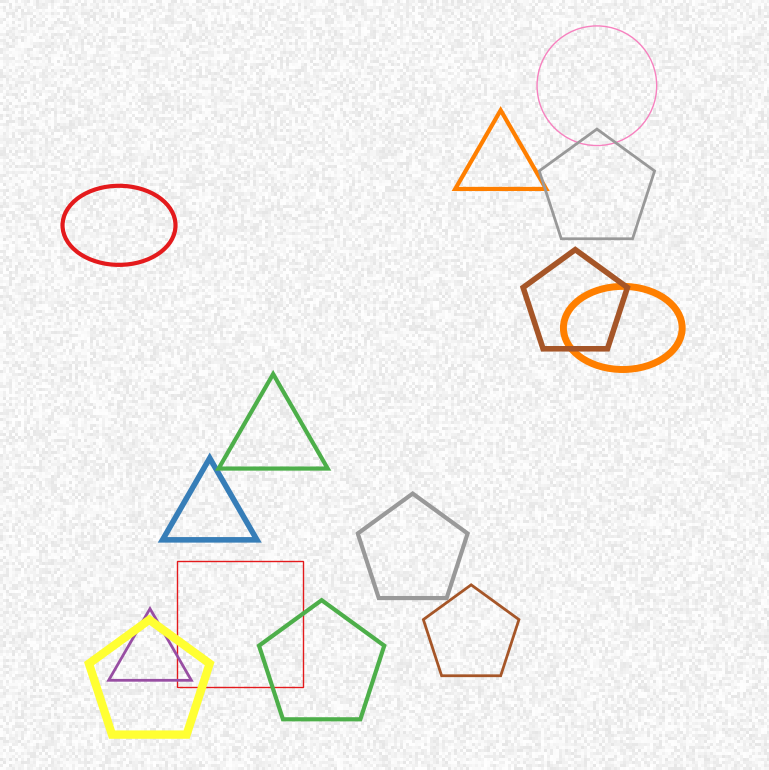[{"shape": "oval", "thickness": 1.5, "radius": 0.37, "center": [0.155, 0.707]}, {"shape": "square", "thickness": 0.5, "radius": 0.41, "center": [0.311, 0.189]}, {"shape": "triangle", "thickness": 2, "radius": 0.35, "center": [0.272, 0.334]}, {"shape": "triangle", "thickness": 1.5, "radius": 0.41, "center": [0.355, 0.432]}, {"shape": "pentagon", "thickness": 1.5, "radius": 0.43, "center": [0.418, 0.135]}, {"shape": "triangle", "thickness": 1, "radius": 0.31, "center": [0.195, 0.147]}, {"shape": "triangle", "thickness": 1.5, "radius": 0.34, "center": [0.65, 0.789]}, {"shape": "oval", "thickness": 2.5, "radius": 0.39, "center": [0.809, 0.574]}, {"shape": "pentagon", "thickness": 3, "radius": 0.41, "center": [0.194, 0.113]}, {"shape": "pentagon", "thickness": 2, "radius": 0.36, "center": [0.747, 0.605]}, {"shape": "pentagon", "thickness": 1, "radius": 0.33, "center": [0.612, 0.175]}, {"shape": "circle", "thickness": 0.5, "radius": 0.39, "center": [0.775, 0.889]}, {"shape": "pentagon", "thickness": 1.5, "radius": 0.38, "center": [0.536, 0.284]}, {"shape": "pentagon", "thickness": 1, "radius": 0.39, "center": [0.775, 0.754]}]